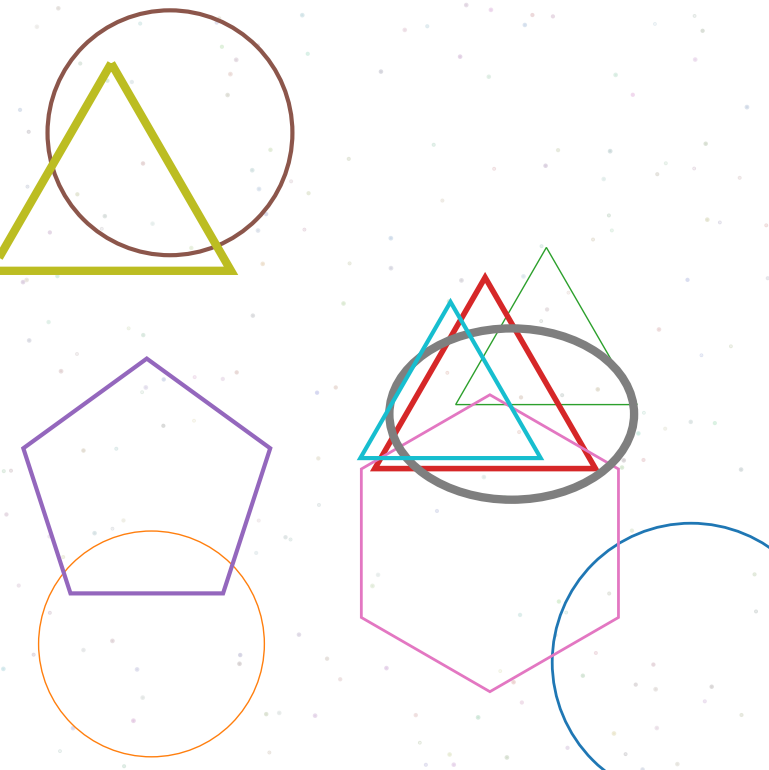[{"shape": "circle", "thickness": 1, "radius": 0.9, "center": [0.898, 0.14]}, {"shape": "circle", "thickness": 0.5, "radius": 0.73, "center": [0.197, 0.164]}, {"shape": "triangle", "thickness": 0.5, "radius": 0.68, "center": [0.71, 0.543]}, {"shape": "triangle", "thickness": 2, "radius": 0.83, "center": [0.63, 0.474]}, {"shape": "pentagon", "thickness": 1.5, "radius": 0.84, "center": [0.191, 0.366]}, {"shape": "circle", "thickness": 1.5, "radius": 0.8, "center": [0.221, 0.828]}, {"shape": "hexagon", "thickness": 1, "radius": 0.96, "center": [0.636, 0.295]}, {"shape": "oval", "thickness": 3, "radius": 0.79, "center": [0.665, 0.462]}, {"shape": "triangle", "thickness": 3, "radius": 0.9, "center": [0.144, 0.738]}, {"shape": "triangle", "thickness": 1.5, "radius": 0.68, "center": [0.585, 0.473]}]